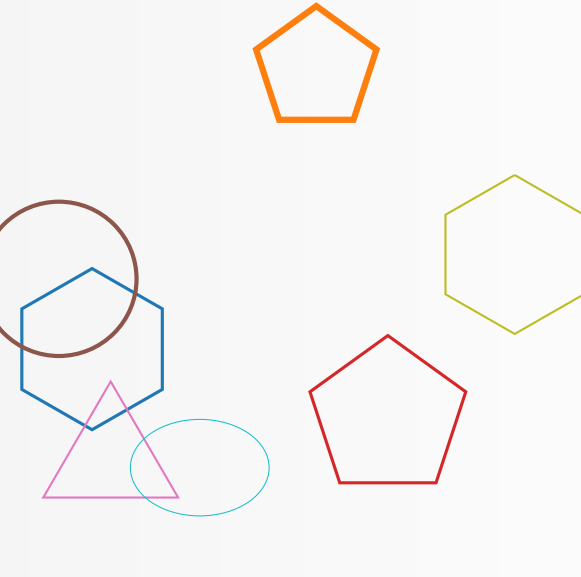[{"shape": "hexagon", "thickness": 1.5, "radius": 0.7, "center": [0.158, 0.395]}, {"shape": "pentagon", "thickness": 3, "radius": 0.54, "center": [0.544, 0.88]}, {"shape": "pentagon", "thickness": 1.5, "radius": 0.7, "center": [0.667, 0.277]}, {"shape": "circle", "thickness": 2, "radius": 0.67, "center": [0.101, 0.516]}, {"shape": "triangle", "thickness": 1, "radius": 0.67, "center": [0.19, 0.205]}, {"shape": "hexagon", "thickness": 1, "radius": 0.69, "center": [0.886, 0.558]}, {"shape": "oval", "thickness": 0.5, "radius": 0.6, "center": [0.344, 0.189]}]